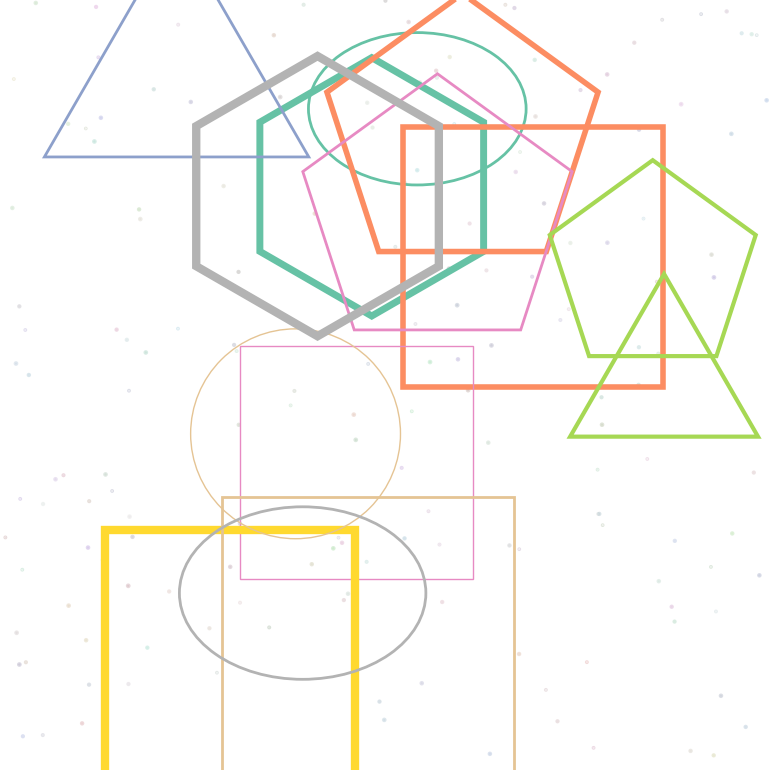[{"shape": "hexagon", "thickness": 2.5, "radius": 0.84, "center": [0.483, 0.757]}, {"shape": "oval", "thickness": 1, "radius": 0.71, "center": [0.542, 0.859]}, {"shape": "square", "thickness": 2, "radius": 0.84, "center": [0.692, 0.667]}, {"shape": "pentagon", "thickness": 2, "radius": 0.93, "center": [0.601, 0.823]}, {"shape": "triangle", "thickness": 1, "radius": 0.99, "center": [0.229, 0.895]}, {"shape": "pentagon", "thickness": 1, "radius": 0.92, "center": [0.568, 0.72]}, {"shape": "square", "thickness": 0.5, "radius": 0.76, "center": [0.463, 0.399]}, {"shape": "pentagon", "thickness": 1.5, "radius": 0.7, "center": [0.848, 0.651]}, {"shape": "triangle", "thickness": 1.5, "radius": 0.7, "center": [0.862, 0.503]}, {"shape": "square", "thickness": 3, "radius": 0.81, "center": [0.298, 0.149]}, {"shape": "square", "thickness": 1, "radius": 0.95, "center": [0.477, 0.165]}, {"shape": "circle", "thickness": 0.5, "radius": 0.68, "center": [0.384, 0.437]}, {"shape": "hexagon", "thickness": 3, "radius": 0.91, "center": [0.412, 0.745]}, {"shape": "oval", "thickness": 1, "radius": 0.8, "center": [0.393, 0.23]}]